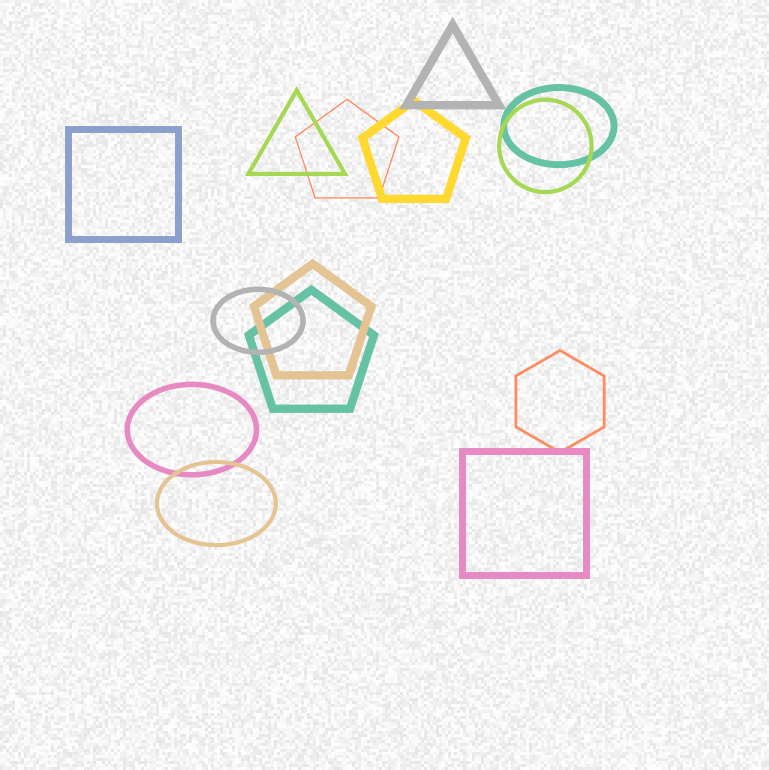[{"shape": "oval", "thickness": 2.5, "radius": 0.36, "center": [0.726, 0.836]}, {"shape": "pentagon", "thickness": 3, "radius": 0.43, "center": [0.404, 0.538]}, {"shape": "hexagon", "thickness": 1, "radius": 0.33, "center": [0.727, 0.479]}, {"shape": "pentagon", "thickness": 0.5, "radius": 0.35, "center": [0.451, 0.8]}, {"shape": "square", "thickness": 2.5, "radius": 0.36, "center": [0.16, 0.761]}, {"shape": "square", "thickness": 2.5, "radius": 0.4, "center": [0.68, 0.334]}, {"shape": "oval", "thickness": 2, "radius": 0.42, "center": [0.249, 0.442]}, {"shape": "circle", "thickness": 1.5, "radius": 0.3, "center": [0.708, 0.811]}, {"shape": "triangle", "thickness": 1.5, "radius": 0.36, "center": [0.385, 0.81]}, {"shape": "pentagon", "thickness": 3, "radius": 0.35, "center": [0.538, 0.799]}, {"shape": "oval", "thickness": 1.5, "radius": 0.39, "center": [0.281, 0.346]}, {"shape": "pentagon", "thickness": 3, "radius": 0.4, "center": [0.406, 0.577]}, {"shape": "triangle", "thickness": 3, "radius": 0.35, "center": [0.588, 0.898]}, {"shape": "oval", "thickness": 2, "radius": 0.29, "center": [0.335, 0.583]}]